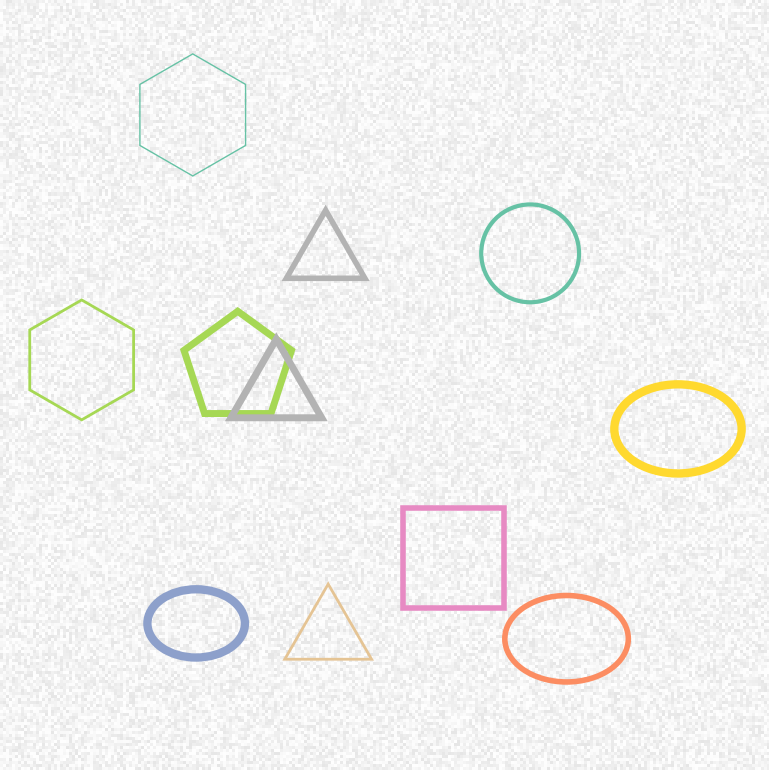[{"shape": "hexagon", "thickness": 0.5, "radius": 0.4, "center": [0.25, 0.851]}, {"shape": "circle", "thickness": 1.5, "radius": 0.32, "center": [0.688, 0.671]}, {"shape": "oval", "thickness": 2, "radius": 0.4, "center": [0.736, 0.17]}, {"shape": "oval", "thickness": 3, "radius": 0.32, "center": [0.255, 0.19]}, {"shape": "square", "thickness": 2, "radius": 0.33, "center": [0.589, 0.275]}, {"shape": "hexagon", "thickness": 1, "radius": 0.39, "center": [0.106, 0.533]}, {"shape": "pentagon", "thickness": 2.5, "radius": 0.37, "center": [0.309, 0.522]}, {"shape": "oval", "thickness": 3, "radius": 0.41, "center": [0.88, 0.443]}, {"shape": "triangle", "thickness": 1, "radius": 0.33, "center": [0.426, 0.176]}, {"shape": "triangle", "thickness": 2, "radius": 0.29, "center": [0.423, 0.668]}, {"shape": "triangle", "thickness": 2.5, "radius": 0.34, "center": [0.359, 0.491]}]